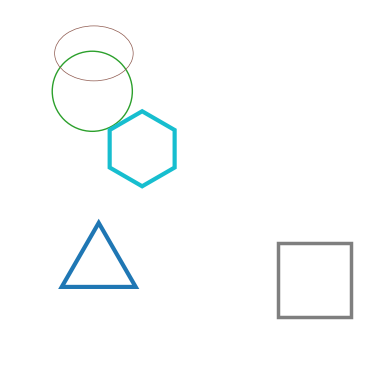[{"shape": "triangle", "thickness": 3, "radius": 0.55, "center": [0.256, 0.31]}, {"shape": "circle", "thickness": 1, "radius": 0.52, "center": [0.24, 0.763]}, {"shape": "oval", "thickness": 0.5, "radius": 0.51, "center": [0.244, 0.861]}, {"shape": "square", "thickness": 2.5, "radius": 0.48, "center": [0.817, 0.273]}, {"shape": "hexagon", "thickness": 3, "radius": 0.49, "center": [0.369, 0.614]}]